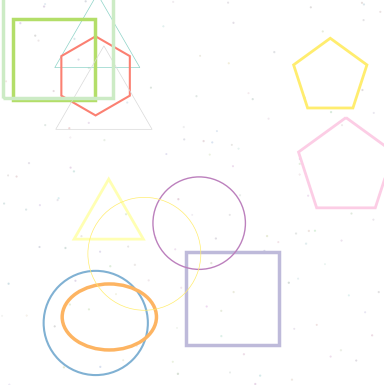[{"shape": "triangle", "thickness": 0.5, "radius": 0.64, "center": [0.253, 0.888]}, {"shape": "triangle", "thickness": 2, "radius": 0.52, "center": [0.282, 0.431]}, {"shape": "square", "thickness": 2.5, "radius": 0.6, "center": [0.604, 0.226]}, {"shape": "hexagon", "thickness": 1.5, "radius": 0.51, "center": [0.248, 0.803]}, {"shape": "circle", "thickness": 1.5, "radius": 0.68, "center": [0.249, 0.161]}, {"shape": "oval", "thickness": 2.5, "radius": 0.61, "center": [0.284, 0.177]}, {"shape": "square", "thickness": 2.5, "radius": 0.53, "center": [0.14, 0.845]}, {"shape": "pentagon", "thickness": 2, "radius": 0.65, "center": [0.899, 0.565]}, {"shape": "triangle", "thickness": 0.5, "radius": 0.72, "center": [0.27, 0.736]}, {"shape": "circle", "thickness": 1, "radius": 0.6, "center": [0.517, 0.42]}, {"shape": "square", "thickness": 2.5, "radius": 0.71, "center": [0.15, 0.888]}, {"shape": "circle", "thickness": 0.5, "radius": 0.73, "center": [0.375, 0.341]}, {"shape": "pentagon", "thickness": 2, "radius": 0.5, "center": [0.858, 0.801]}]